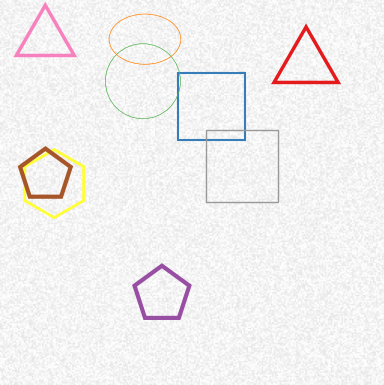[{"shape": "triangle", "thickness": 2.5, "radius": 0.48, "center": [0.795, 0.834]}, {"shape": "square", "thickness": 1.5, "radius": 0.43, "center": [0.549, 0.724]}, {"shape": "circle", "thickness": 0.5, "radius": 0.49, "center": [0.371, 0.789]}, {"shape": "pentagon", "thickness": 3, "radius": 0.37, "center": [0.421, 0.235]}, {"shape": "oval", "thickness": 0.5, "radius": 0.47, "center": [0.377, 0.898]}, {"shape": "hexagon", "thickness": 2, "radius": 0.44, "center": [0.141, 0.523]}, {"shape": "pentagon", "thickness": 3, "radius": 0.35, "center": [0.118, 0.545]}, {"shape": "triangle", "thickness": 2.5, "radius": 0.43, "center": [0.118, 0.899]}, {"shape": "square", "thickness": 1, "radius": 0.46, "center": [0.628, 0.568]}]